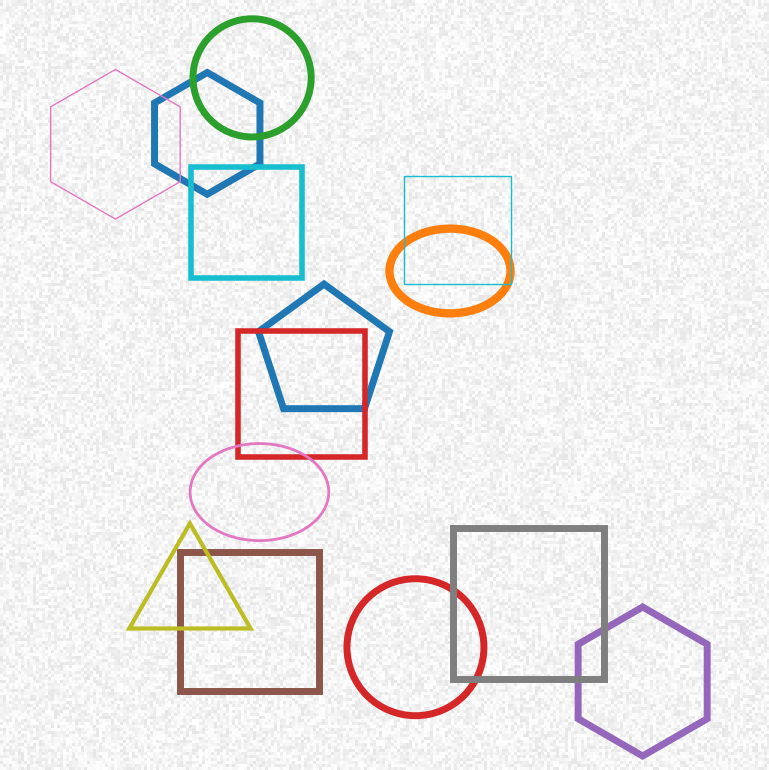[{"shape": "pentagon", "thickness": 2.5, "radius": 0.45, "center": [0.421, 0.542]}, {"shape": "hexagon", "thickness": 2.5, "radius": 0.4, "center": [0.269, 0.827]}, {"shape": "oval", "thickness": 3, "radius": 0.39, "center": [0.584, 0.648]}, {"shape": "circle", "thickness": 2.5, "radius": 0.38, "center": [0.327, 0.899]}, {"shape": "circle", "thickness": 2.5, "radius": 0.44, "center": [0.54, 0.159]}, {"shape": "square", "thickness": 2, "radius": 0.41, "center": [0.392, 0.488]}, {"shape": "hexagon", "thickness": 2.5, "radius": 0.48, "center": [0.835, 0.115]}, {"shape": "square", "thickness": 2.5, "radius": 0.45, "center": [0.324, 0.193]}, {"shape": "oval", "thickness": 1, "radius": 0.45, "center": [0.337, 0.361]}, {"shape": "hexagon", "thickness": 0.5, "radius": 0.49, "center": [0.15, 0.813]}, {"shape": "square", "thickness": 2.5, "radius": 0.49, "center": [0.687, 0.216]}, {"shape": "triangle", "thickness": 1.5, "radius": 0.45, "center": [0.247, 0.229]}, {"shape": "square", "thickness": 0.5, "radius": 0.35, "center": [0.594, 0.701]}, {"shape": "square", "thickness": 2, "radius": 0.36, "center": [0.32, 0.711]}]